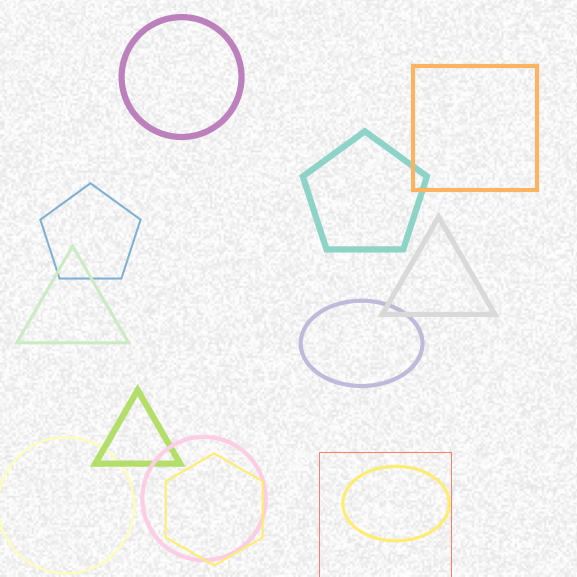[{"shape": "pentagon", "thickness": 3, "radius": 0.57, "center": [0.632, 0.659]}, {"shape": "circle", "thickness": 1, "radius": 0.59, "center": [0.114, 0.124]}, {"shape": "oval", "thickness": 2, "radius": 0.53, "center": [0.626, 0.405]}, {"shape": "square", "thickness": 0.5, "radius": 0.57, "center": [0.667, 0.103]}, {"shape": "pentagon", "thickness": 1, "radius": 0.46, "center": [0.157, 0.591]}, {"shape": "square", "thickness": 2, "radius": 0.54, "center": [0.823, 0.777]}, {"shape": "triangle", "thickness": 3, "radius": 0.42, "center": [0.238, 0.239]}, {"shape": "circle", "thickness": 2, "radius": 0.53, "center": [0.353, 0.136]}, {"shape": "triangle", "thickness": 2.5, "radius": 0.56, "center": [0.76, 0.511]}, {"shape": "circle", "thickness": 3, "radius": 0.52, "center": [0.314, 0.866]}, {"shape": "triangle", "thickness": 1.5, "radius": 0.56, "center": [0.126, 0.461]}, {"shape": "oval", "thickness": 1.5, "radius": 0.46, "center": [0.686, 0.127]}, {"shape": "hexagon", "thickness": 1, "radius": 0.48, "center": [0.371, 0.117]}]